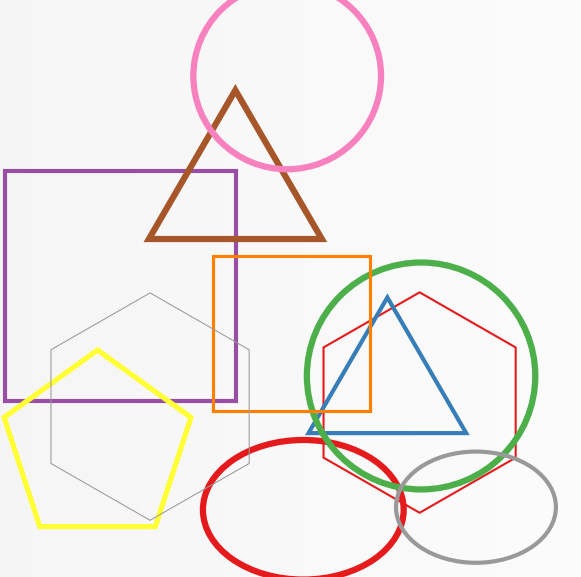[{"shape": "hexagon", "thickness": 1, "radius": 0.95, "center": [0.722, 0.302]}, {"shape": "oval", "thickness": 3, "radius": 0.86, "center": [0.522, 0.116]}, {"shape": "triangle", "thickness": 2, "radius": 0.78, "center": [0.666, 0.327]}, {"shape": "circle", "thickness": 3, "radius": 0.98, "center": [0.724, 0.348]}, {"shape": "square", "thickness": 2, "radius": 1.0, "center": [0.208, 0.504]}, {"shape": "square", "thickness": 1.5, "radius": 0.67, "center": [0.501, 0.422]}, {"shape": "pentagon", "thickness": 2.5, "radius": 0.85, "center": [0.168, 0.224]}, {"shape": "triangle", "thickness": 3, "radius": 0.86, "center": [0.405, 0.671]}, {"shape": "circle", "thickness": 3, "radius": 0.81, "center": [0.494, 0.868]}, {"shape": "oval", "thickness": 2, "radius": 0.69, "center": [0.819, 0.121]}, {"shape": "hexagon", "thickness": 0.5, "radius": 0.98, "center": [0.258, 0.295]}]